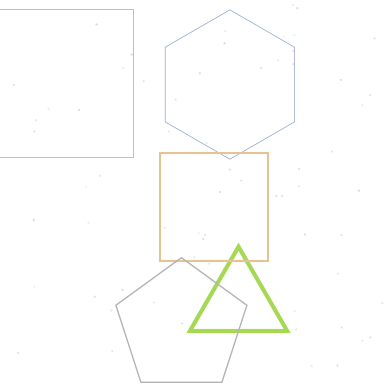[{"shape": "square", "thickness": 0.5, "radius": 0.96, "center": [0.153, 0.785]}, {"shape": "hexagon", "thickness": 0.5, "radius": 0.97, "center": [0.597, 0.78]}, {"shape": "triangle", "thickness": 3, "radius": 0.73, "center": [0.62, 0.213]}, {"shape": "square", "thickness": 1.5, "radius": 0.7, "center": [0.557, 0.461]}, {"shape": "pentagon", "thickness": 1, "radius": 0.89, "center": [0.471, 0.152]}]